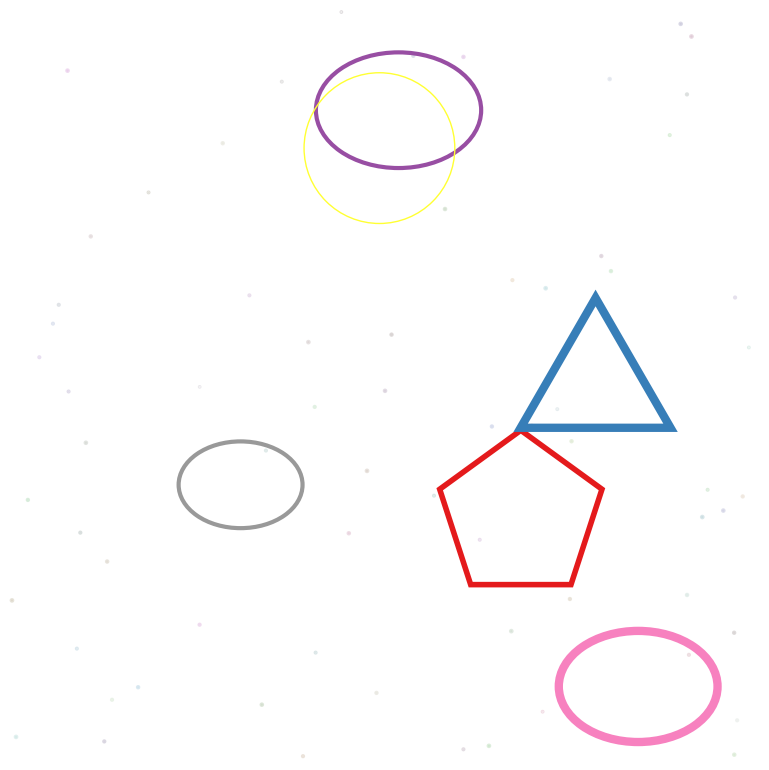[{"shape": "pentagon", "thickness": 2, "radius": 0.55, "center": [0.676, 0.33]}, {"shape": "triangle", "thickness": 3, "radius": 0.56, "center": [0.773, 0.501]}, {"shape": "oval", "thickness": 1.5, "radius": 0.54, "center": [0.518, 0.857]}, {"shape": "circle", "thickness": 0.5, "radius": 0.49, "center": [0.493, 0.808]}, {"shape": "oval", "thickness": 3, "radius": 0.52, "center": [0.829, 0.108]}, {"shape": "oval", "thickness": 1.5, "radius": 0.4, "center": [0.312, 0.37]}]